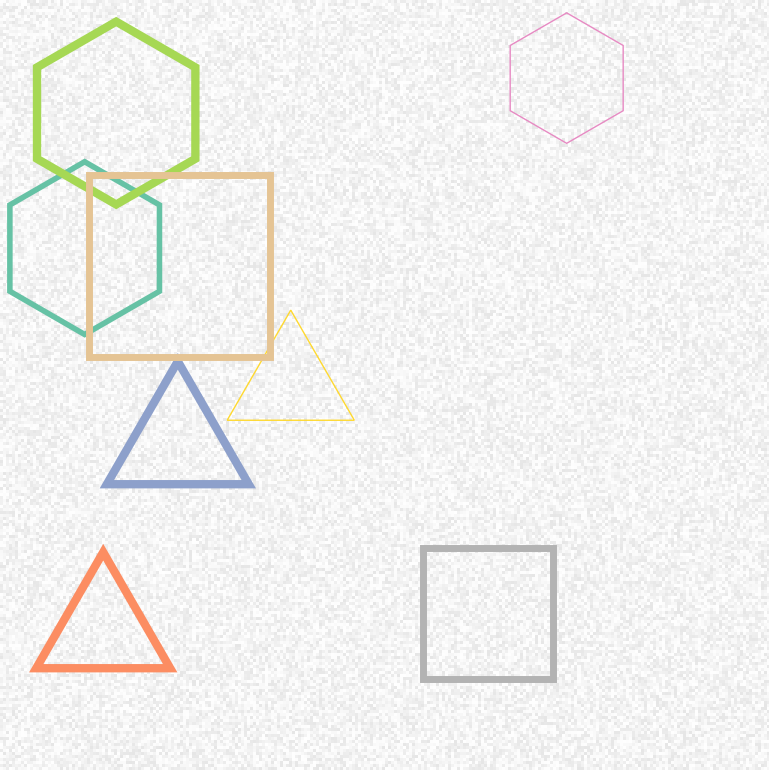[{"shape": "hexagon", "thickness": 2, "radius": 0.56, "center": [0.11, 0.678]}, {"shape": "triangle", "thickness": 3, "radius": 0.5, "center": [0.134, 0.182]}, {"shape": "triangle", "thickness": 3, "radius": 0.53, "center": [0.231, 0.424]}, {"shape": "hexagon", "thickness": 0.5, "radius": 0.42, "center": [0.736, 0.899]}, {"shape": "hexagon", "thickness": 3, "radius": 0.59, "center": [0.151, 0.853]}, {"shape": "triangle", "thickness": 0.5, "radius": 0.48, "center": [0.378, 0.502]}, {"shape": "square", "thickness": 2.5, "radius": 0.59, "center": [0.233, 0.655]}, {"shape": "square", "thickness": 2.5, "radius": 0.42, "center": [0.634, 0.203]}]